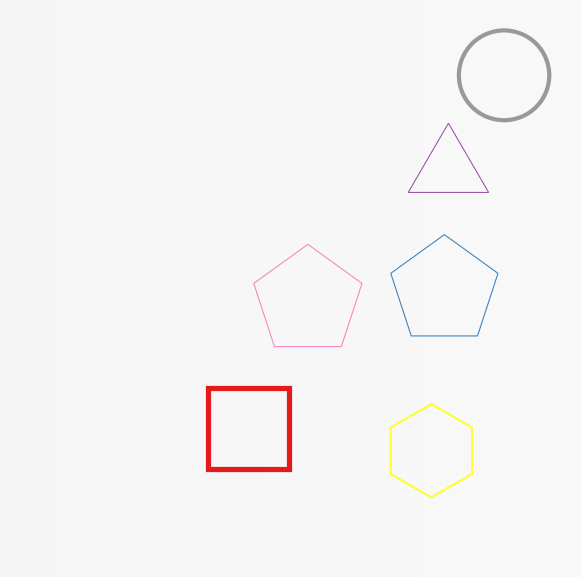[{"shape": "square", "thickness": 2.5, "radius": 0.35, "center": [0.428, 0.257]}, {"shape": "pentagon", "thickness": 0.5, "radius": 0.48, "center": [0.765, 0.496]}, {"shape": "triangle", "thickness": 0.5, "radius": 0.4, "center": [0.772, 0.706]}, {"shape": "hexagon", "thickness": 1, "radius": 0.4, "center": [0.742, 0.219]}, {"shape": "pentagon", "thickness": 0.5, "radius": 0.49, "center": [0.53, 0.478]}, {"shape": "circle", "thickness": 2, "radius": 0.39, "center": [0.867, 0.869]}]